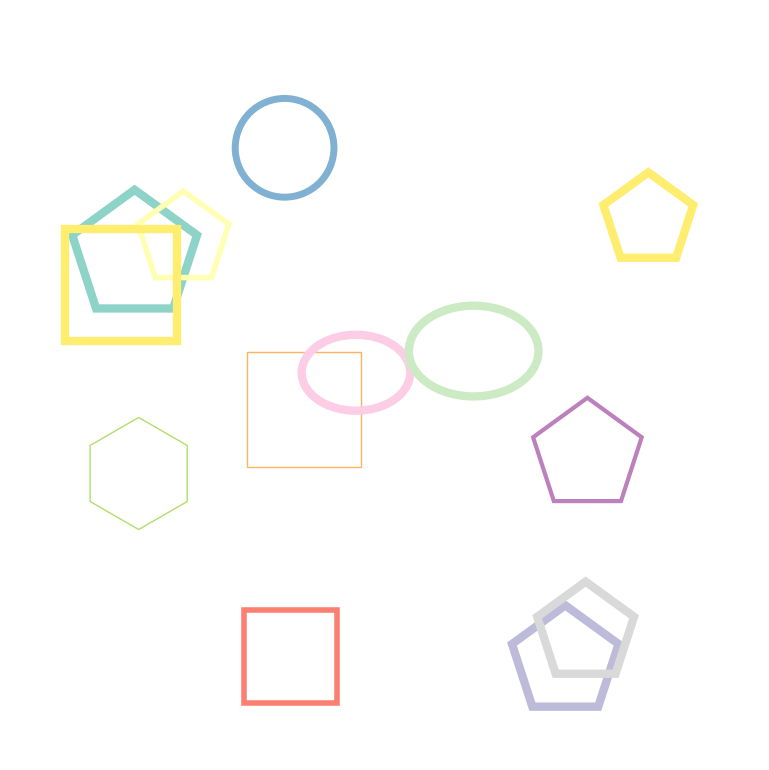[{"shape": "pentagon", "thickness": 3, "radius": 0.43, "center": [0.175, 0.668]}, {"shape": "pentagon", "thickness": 2, "radius": 0.31, "center": [0.238, 0.69]}, {"shape": "pentagon", "thickness": 3, "radius": 0.36, "center": [0.734, 0.141]}, {"shape": "square", "thickness": 2, "radius": 0.3, "center": [0.377, 0.147]}, {"shape": "circle", "thickness": 2.5, "radius": 0.32, "center": [0.37, 0.808]}, {"shape": "square", "thickness": 0.5, "radius": 0.37, "center": [0.395, 0.468]}, {"shape": "hexagon", "thickness": 0.5, "radius": 0.36, "center": [0.18, 0.385]}, {"shape": "oval", "thickness": 3, "radius": 0.35, "center": [0.462, 0.516]}, {"shape": "pentagon", "thickness": 3, "radius": 0.33, "center": [0.761, 0.179]}, {"shape": "pentagon", "thickness": 1.5, "radius": 0.37, "center": [0.763, 0.409]}, {"shape": "oval", "thickness": 3, "radius": 0.42, "center": [0.615, 0.544]}, {"shape": "pentagon", "thickness": 3, "radius": 0.31, "center": [0.842, 0.715]}, {"shape": "square", "thickness": 3, "radius": 0.36, "center": [0.157, 0.63]}]